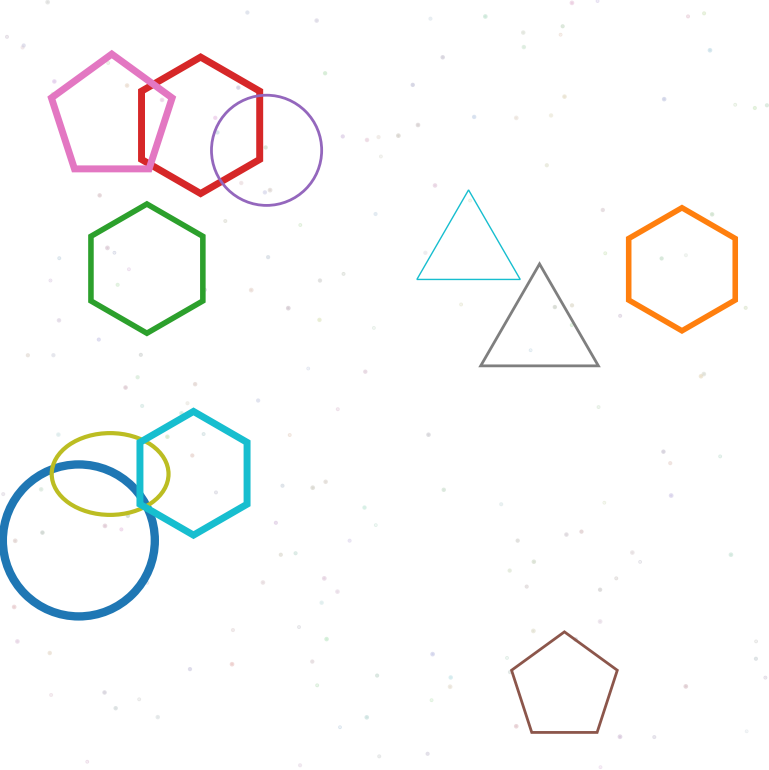[{"shape": "circle", "thickness": 3, "radius": 0.49, "center": [0.102, 0.298]}, {"shape": "hexagon", "thickness": 2, "radius": 0.4, "center": [0.886, 0.65]}, {"shape": "hexagon", "thickness": 2, "radius": 0.42, "center": [0.191, 0.651]}, {"shape": "hexagon", "thickness": 2.5, "radius": 0.44, "center": [0.261, 0.837]}, {"shape": "circle", "thickness": 1, "radius": 0.36, "center": [0.346, 0.805]}, {"shape": "pentagon", "thickness": 1, "radius": 0.36, "center": [0.733, 0.107]}, {"shape": "pentagon", "thickness": 2.5, "radius": 0.41, "center": [0.145, 0.847]}, {"shape": "triangle", "thickness": 1, "radius": 0.44, "center": [0.701, 0.569]}, {"shape": "oval", "thickness": 1.5, "radius": 0.38, "center": [0.143, 0.384]}, {"shape": "triangle", "thickness": 0.5, "radius": 0.39, "center": [0.609, 0.676]}, {"shape": "hexagon", "thickness": 2.5, "radius": 0.4, "center": [0.251, 0.385]}]